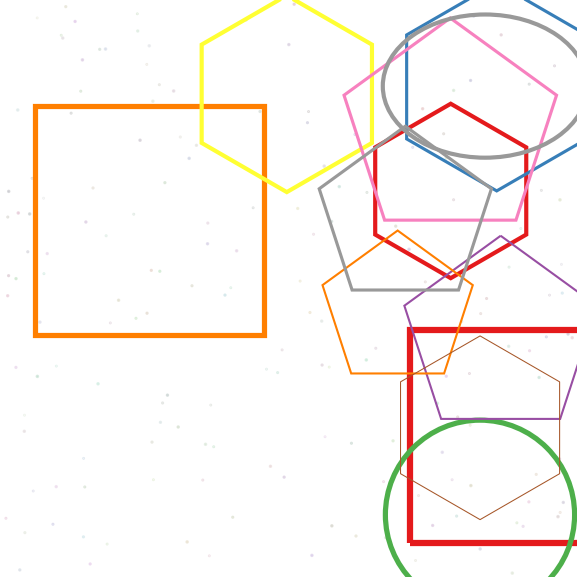[{"shape": "hexagon", "thickness": 2, "radius": 0.76, "center": [0.78, 0.668]}, {"shape": "square", "thickness": 3, "radius": 0.93, "center": [0.894, 0.243]}, {"shape": "hexagon", "thickness": 1.5, "radius": 0.9, "center": [0.86, 0.849]}, {"shape": "circle", "thickness": 2.5, "radius": 0.82, "center": [0.831, 0.108]}, {"shape": "pentagon", "thickness": 1, "radius": 0.88, "center": [0.867, 0.416]}, {"shape": "square", "thickness": 2.5, "radius": 0.99, "center": [0.259, 0.618]}, {"shape": "pentagon", "thickness": 1, "radius": 0.68, "center": [0.689, 0.463]}, {"shape": "hexagon", "thickness": 2, "radius": 0.85, "center": [0.497, 0.837]}, {"shape": "hexagon", "thickness": 0.5, "radius": 0.8, "center": [0.831, 0.258]}, {"shape": "pentagon", "thickness": 1.5, "radius": 0.97, "center": [0.78, 0.774]}, {"shape": "oval", "thickness": 2, "radius": 0.89, "center": [0.84, 0.85]}, {"shape": "pentagon", "thickness": 1.5, "radius": 0.78, "center": [0.702, 0.624]}]